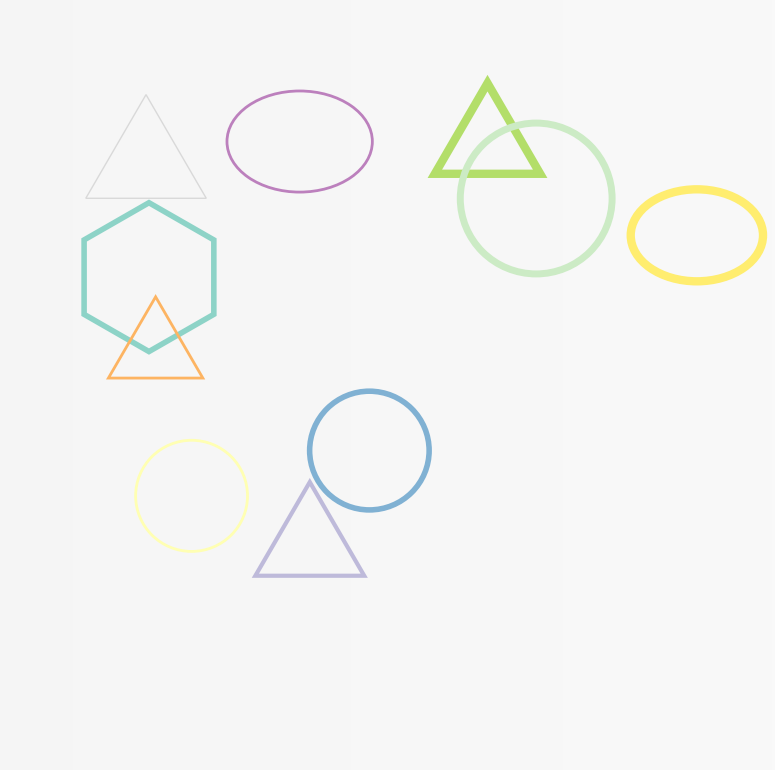[{"shape": "hexagon", "thickness": 2, "radius": 0.48, "center": [0.192, 0.64]}, {"shape": "circle", "thickness": 1, "radius": 0.36, "center": [0.247, 0.356]}, {"shape": "triangle", "thickness": 1.5, "radius": 0.41, "center": [0.4, 0.293]}, {"shape": "circle", "thickness": 2, "radius": 0.39, "center": [0.477, 0.415]}, {"shape": "triangle", "thickness": 1, "radius": 0.35, "center": [0.201, 0.544]}, {"shape": "triangle", "thickness": 3, "radius": 0.39, "center": [0.629, 0.814]}, {"shape": "triangle", "thickness": 0.5, "radius": 0.45, "center": [0.188, 0.787]}, {"shape": "oval", "thickness": 1, "radius": 0.47, "center": [0.387, 0.816]}, {"shape": "circle", "thickness": 2.5, "radius": 0.49, "center": [0.692, 0.742]}, {"shape": "oval", "thickness": 3, "radius": 0.43, "center": [0.899, 0.694]}]